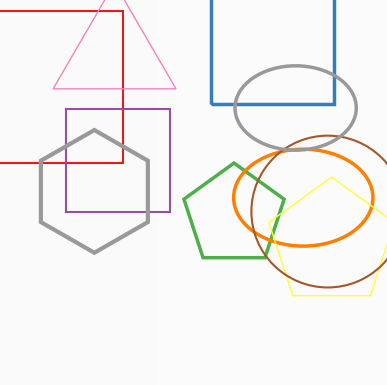[{"shape": "square", "thickness": 1.5, "radius": 0.98, "center": [0.12, 0.774]}, {"shape": "square", "thickness": 2.5, "radius": 0.8, "center": [0.703, 0.888]}, {"shape": "pentagon", "thickness": 2.5, "radius": 0.68, "center": [0.604, 0.441]}, {"shape": "square", "thickness": 1.5, "radius": 0.67, "center": [0.305, 0.583]}, {"shape": "oval", "thickness": 2.5, "radius": 0.9, "center": [0.783, 0.487]}, {"shape": "pentagon", "thickness": 1, "radius": 0.85, "center": [0.856, 0.37]}, {"shape": "circle", "thickness": 1.5, "radius": 0.99, "center": [0.846, 0.451]}, {"shape": "triangle", "thickness": 1, "radius": 0.92, "center": [0.296, 0.861]}, {"shape": "oval", "thickness": 2.5, "radius": 0.78, "center": [0.763, 0.72]}, {"shape": "hexagon", "thickness": 3, "radius": 0.8, "center": [0.244, 0.503]}]